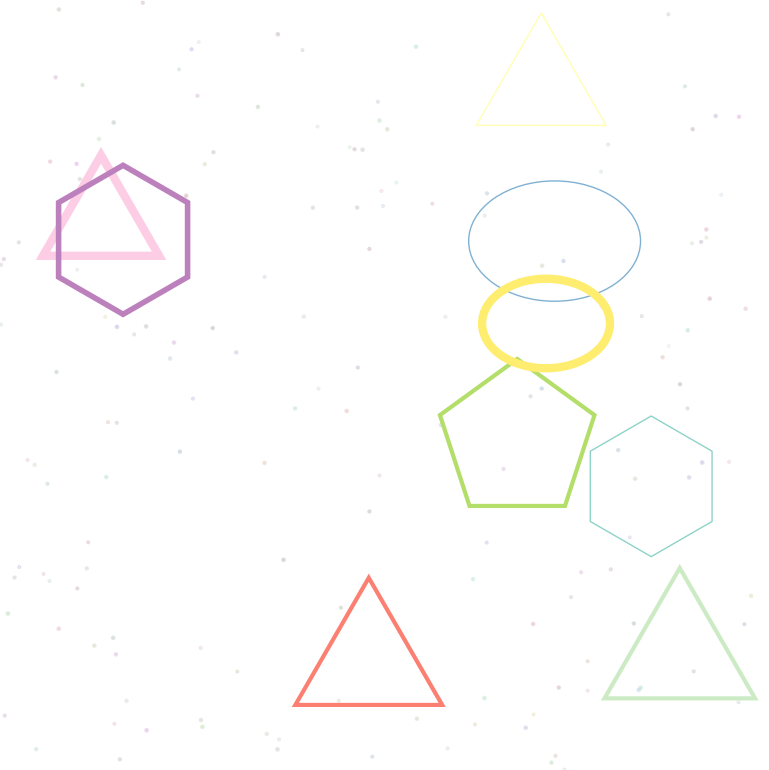[{"shape": "hexagon", "thickness": 0.5, "radius": 0.46, "center": [0.846, 0.368]}, {"shape": "triangle", "thickness": 0.5, "radius": 0.49, "center": [0.703, 0.886]}, {"shape": "triangle", "thickness": 1.5, "radius": 0.55, "center": [0.479, 0.14]}, {"shape": "oval", "thickness": 0.5, "radius": 0.56, "center": [0.72, 0.687]}, {"shape": "pentagon", "thickness": 1.5, "radius": 0.53, "center": [0.672, 0.428]}, {"shape": "triangle", "thickness": 3, "radius": 0.44, "center": [0.131, 0.711]}, {"shape": "hexagon", "thickness": 2, "radius": 0.48, "center": [0.16, 0.689]}, {"shape": "triangle", "thickness": 1.5, "radius": 0.56, "center": [0.883, 0.149]}, {"shape": "oval", "thickness": 3, "radius": 0.42, "center": [0.709, 0.58]}]